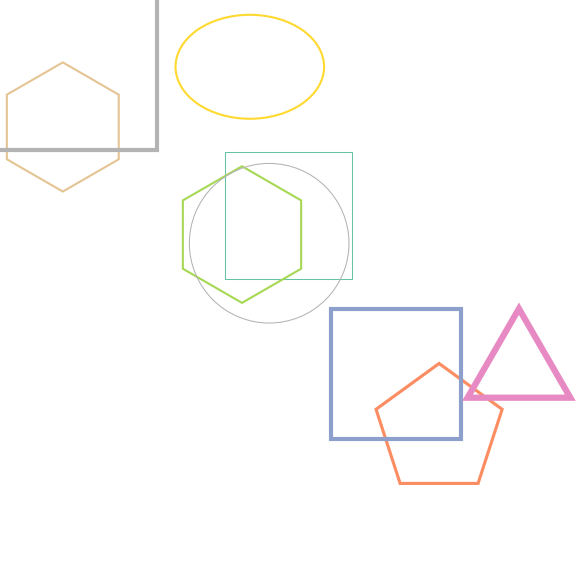[{"shape": "square", "thickness": 0.5, "radius": 0.55, "center": [0.5, 0.626]}, {"shape": "pentagon", "thickness": 1.5, "radius": 0.57, "center": [0.76, 0.255]}, {"shape": "square", "thickness": 2, "radius": 0.56, "center": [0.685, 0.351]}, {"shape": "triangle", "thickness": 3, "radius": 0.51, "center": [0.899, 0.362]}, {"shape": "hexagon", "thickness": 1, "radius": 0.59, "center": [0.419, 0.593]}, {"shape": "oval", "thickness": 1, "radius": 0.64, "center": [0.433, 0.883]}, {"shape": "hexagon", "thickness": 1, "radius": 0.56, "center": [0.109, 0.779]}, {"shape": "circle", "thickness": 0.5, "radius": 0.69, "center": [0.466, 0.578]}, {"shape": "square", "thickness": 2, "radius": 0.74, "center": [0.123, 0.888]}]